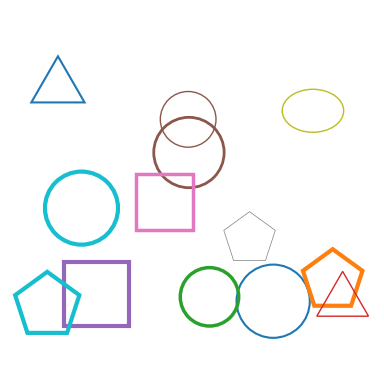[{"shape": "triangle", "thickness": 1.5, "radius": 0.4, "center": [0.151, 0.774]}, {"shape": "circle", "thickness": 1.5, "radius": 0.48, "center": [0.71, 0.218]}, {"shape": "pentagon", "thickness": 3, "radius": 0.41, "center": [0.864, 0.272]}, {"shape": "circle", "thickness": 2.5, "radius": 0.38, "center": [0.544, 0.229]}, {"shape": "triangle", "thickness": 1, "radius": 0.39, "center": [0.89, 0.218]}, {"shape": "square", "thickness": 3, "radius": 0.42, "center": [0.25, 0.237]}, {"shape": "circle", "thickness": 1, "radius": 0.36, "center": [0.489, 0.69]}, {"shape": "circle", "thickness": 2, "radius": 0.46, "center": [0.491, 0.604]}, {"shape": "square", "thickness": 2.5, "radius": 0.37, "center": [0.427, 0.475]}, {"shape": "pentagon", "thickness": 0.5, "radius": 0.35, "center": [0.648, 0.38]}, {"shape": "oval", "thickness": 1, "radius": 0.4, "center": [0.813, 0.712]}, {"shape": "pentagon", "thickness": 3, "radius": 0.44, "center": [0.123, 0.206]}, {"shape": "circle", "thickness": 3, "radius": 0.47, "center": [0.212, 0.459]}]